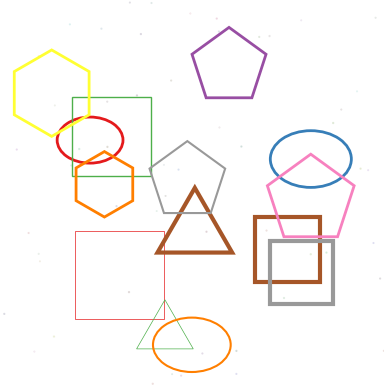[{"shape": "square", "thickness": 0.5, "radius": 0.57, "center": [0.31, 0.285]}, {"shape": "oval", "thickness": 2, "radius": 0.43, "center": [0.234, 0.636]}, {"shape": "oval", "thickness": 2, "radius": 0.53, "center": [0.807, 0.587]}, {"shape": "square", "thickness": 1, "radius": 0.52, "center": [0.29, 0.646]}, {"shape": "triangle", "thickness": 0.5, "radius": 0.43, "center": [0.428, 0.136]}, {"shape": "pentagon", "thickness": 2, "radius": 0.51, "center": [0.595, 0.828]}, {"shape": "hexagon", "thickness": 2, "radius": 0.43, "center": [0.271, 0.521]}, {"shape": "oval", "thickness": 1.5, "radius": 0.5, "center": [0.498, 0.104]}, {"shape": "hexagon", "thickness": 2, "radius": 0.56, "center": [0.134, 0.758]}, {"shape": "square", "thickness": 3, "radius": 0.42, "center": [0.746, 0.352]}, {"shape": "triangle", "thickness": 3, "radius": 0.56, "center": [0.506, 0.4]}, {"shape": "pentagon", "thickness": 2, "radius": 0.59, "center": [0.807, 0.481]}, {"shape": "square", "thickness": 3, "radius": 0.41, "center": [0.783, 0.292]}, {"shape": "pentagon", "thickness": 1.5, "radius": 0.52, "center": [0.487, 0.53]}]